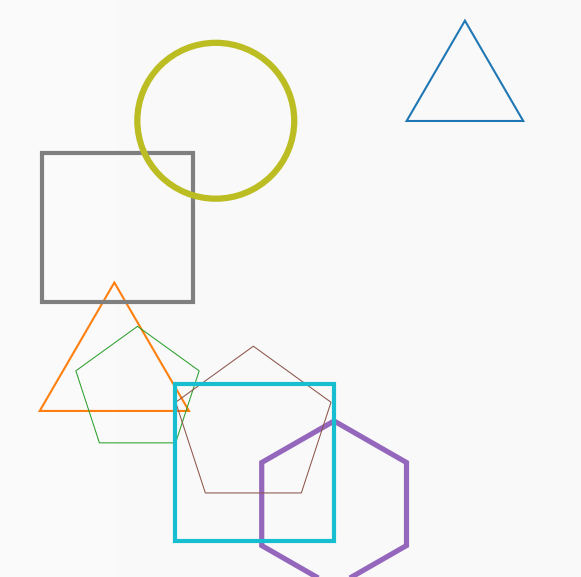[{"shape": "triangle", "thickness": 1, "radius": 0.58, "center": [0.8, 0.848]}, {"shape": "triangle", "thickness": 1, "radius": 0.74, "center": [0.197, 0.362]}, {"shape": "pentagon", "thickness": 0.5, "radius": 0.56, "center": [0.237, 0.323]}, {"shape": "hexagon", "thickness": 2.5, "radius": 0.72, "center": [0.575, 0.126]}, {"shape": "pentagon", "thickness": 0.5, "radius": 0.7, "center": [0.436, 0.259]}, {"shape": "square", "thickness": 2, "radius": 0.65, "center": [0.203, 0.605]}, {"shape": "circle", "thickness": 3, "radius": 0.67, "center": [0.371, 0.79]}, {"shape": "square", "thickness": 2, "radius": 0.68, "center": [0.438, 0.198]}]